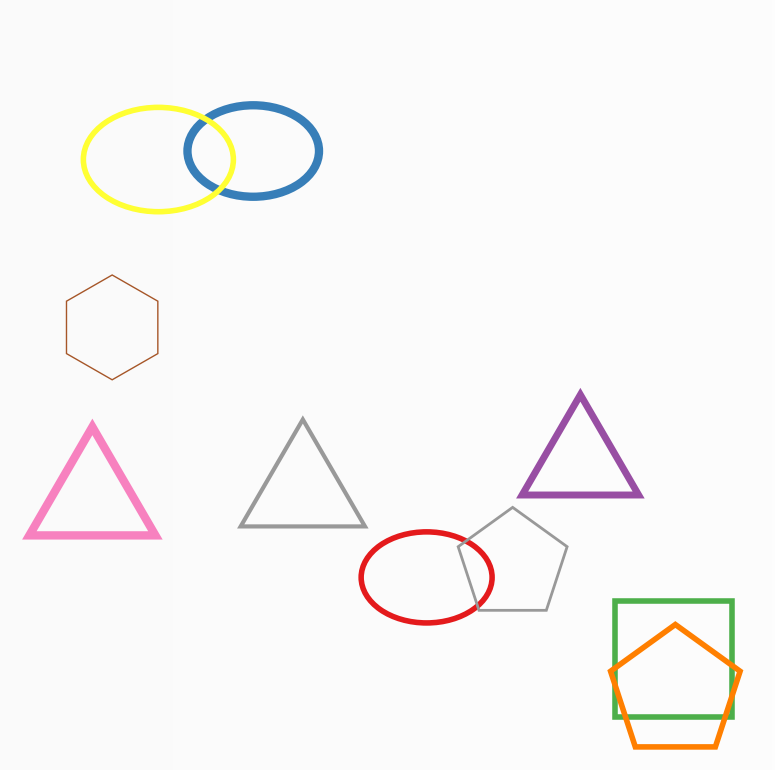[{"shape": "oval", "thickness": 2, "radius": 0.42, "center": [0.55, 0.25]}, {"shape": "oval", "thickness": 3, "radius": 0.42, "center": [0.327, 0.804]}, {"shape": "square", "thickness": 2, "radius": 0.37, "center": [0.869, 0.144]}, {"shape": "triangle", "thickness": 2.5, "radius": 0.43, "center": [0.749, 0.401]}, {"shape": "pentagon", "thickness": 2, "radius": 0.44, "center": [0.871, 0.101]}, {"shape": "oval", "thickness": 2, "radius": 0.48, "center": [0.204, 0.793]}, {"shape": "hexagon", "thickness": 0.5, "radius": 0.34, "center": [0.145, 0.575]}, {"shape": "triangle", "thickness": 3, "radius": 0.47, "center": [0.119, 0.352]}, {"shape": "triangle", "thickness": 1.5, "radius": 0.46, "center": [0.391, 0.363]}, {"shape": "pentagon", "thickness": 1, "radius": 0.37, "center": [0.661, 0.267]}]